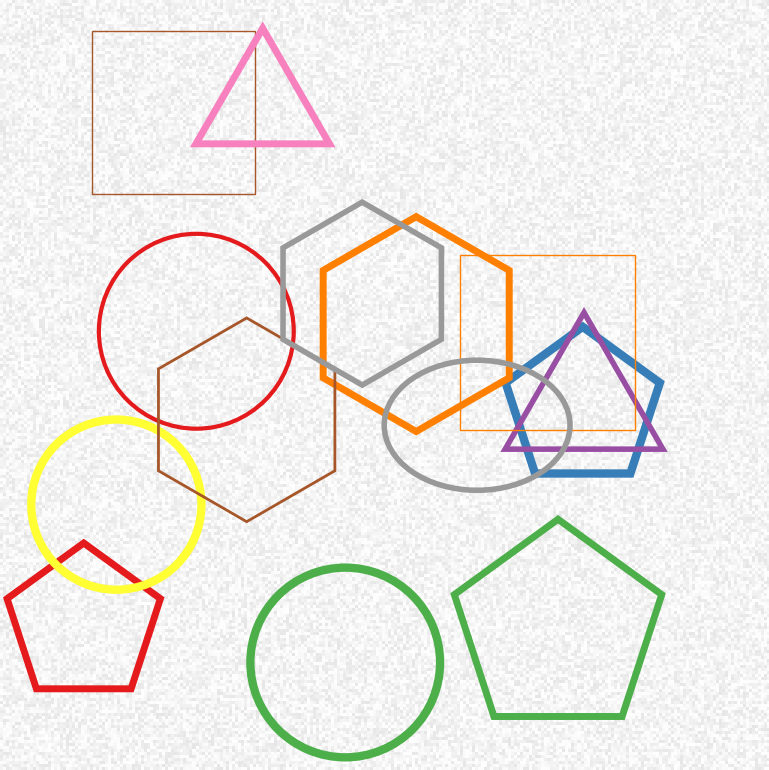[{"shape": "circle", "thickness": 1.5, "radius": 0.63, "center": [0.255, 0.57]}, {"shape": "pentagon", "thickness": 2.5, "radius": 0.52, "center": [0.109, 0.19]}, {"shape": "pentagon", "thickness": 3, "radius": 0.53, "center": [0.757, 0.47]}, {"shape": "circle", "thickness": 3, "radius": 0.62, "center": [0.448, 0.14]}, {"shape": "pentagon", "thickness": 2.5, "radius": 0.71, "center": [0.725, 0.184]}, {"shape": "triangle", "thickness": 2, "radius": 0.59, "center": [0.758, 0.476]}, {"shape": "square", "thickness": 0.5, "radius": 0.57, "center": [0.711, 0.555]}, {"shape": "hexagon", "thickness": 2.5, "radius": 0.7, "center": [0.541, 0.579]}, {"shape": "circle", "thickness": 3, "radius": 0.55, "center": [0.151, 0.345]}, {"shape": "hexagon", "thickness": 1, "radius": 0.66, "center": [0.32, 0.455]}, {"shape": "square", "thickness": 0.5, "radius": 0.53, "center": [0.225, 0.854]}, {"shape": "triangle", "thickness": 2.5, "radius": 0.5, "center": [0.341, 0.863]}, {"shape": "oval", "thickness": 2, "radius": 0.6, "center": [0.62, 0.448]}, {"shape": "hexagon", "thickness": 2, "radius": 0.59, "center": [0.47, 0.619]}]